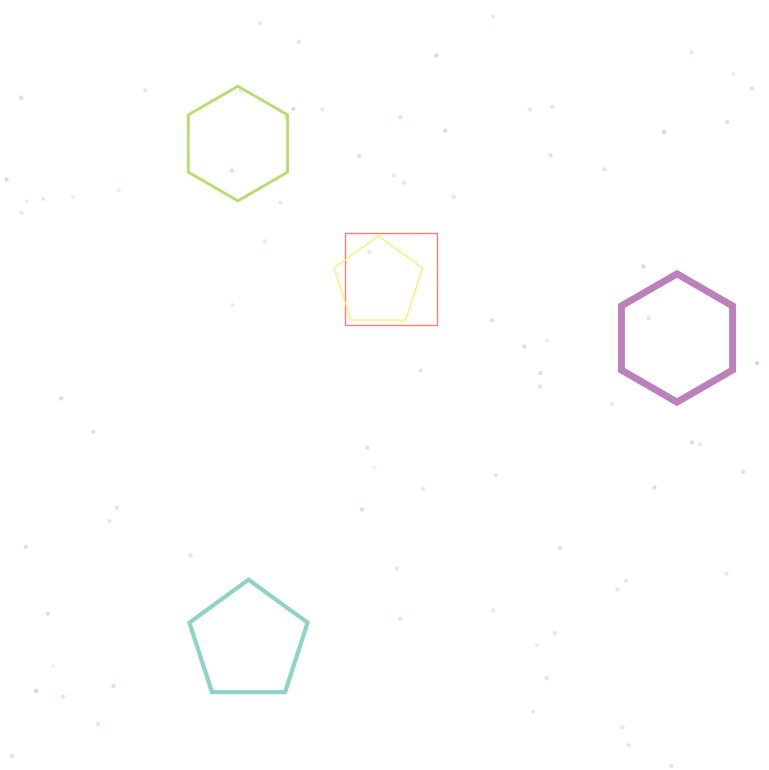[{"shape": "pentagon", "thickness": 1.5, "radius": 0.4, "center": [0.323, 0.166]}, {"shape": "square", "thickness": 0.5, "radius": 0.3, "center": [0.508, 0.637]}, {"shape": "hexagon", "thickness": 1, "radius": 0.37, "center": [0.309, 0.814]}, {"shape": "hexagon", "thickness": 2.5, "radius": 0.42, "center": [0.879, 0.561]}, {"shape": "pentagon", "thickness": 0.5, "radius": 0.3, "center": [0.491, 0.633]}]